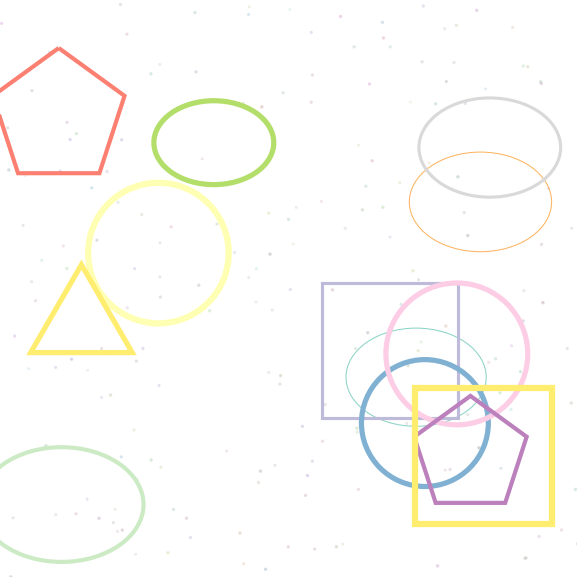[{"shape": "oval", "thickness": 0.5, "radius": 0.61, "center": [0.721, 0.346]}, {"shape": "circle", "thickness": 3, "radius": 0.61, "center": [0.274, 0.561]}, {"shape": "square", "thickness": 1.5, "radius": 0.59, "center": [0.675, 0.392]}, {"shape": "pentagon", "thickness": 2, "radius": 0.6, "center": [0.102, 0.796]}, {"shape": "circle", "thickness": 2.5, "radius": 0.55, "center": [0.736, 0.267]}, {"shape": "oval", "thickness": 0.5, "radius": 0.62, "center": [0.832, 0.65]}, {"shape": "oval", "thickness": 2.5, "radius": 0.52, "center": [0.37, 0.752]}, {"shape": "circle", "thickness": 2.5, "radius": 0.61, "center": [0.791, 0.386]}, {"shape": "oval", "thickness": 1.5, "radius": 0.61, "center": [0.848, 0.744]}, {"shape": "pentagon", "thickness": 2, "radius": 0.51, "center": [0.815, 0.211]}, {"shape": "oval", "thickness": 2, "radius": 0.71, "center": [0.107, 0.125]}, {"shape": "square", "thickness": 3, "radius": 0.59, "center": [0.837, 0.209]}, {"shape": "triangle", "thickness": 2.5, "radius": 0.51, "center": [0.141, 0.439]}]